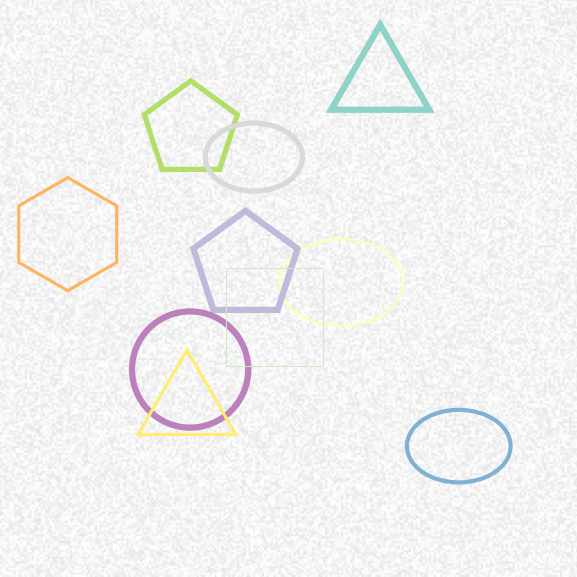[{"shape": "triangle", "thickness": 3, "radius": 0.49, "center": [0.658, 0.858]}, {"shape": "oval", "thickness": 1, "radius": 0.53, "center": [0.591, 0.51]}, {"shape": "pentagon", "thickness": 3, "radius": 0.47, "center": [0.425, 0.539]}, {"shape": "oval", "thickness": 2, "radius": 0.45, "center": [0.794, 0.227]}, {"shape": "hexagon", "thickness": 1.5, "radius": 0.49, "center": [0.117, 0.594]}, {"shape": "pentagon", "thickness": 2.5, "radius": 0.42, "center": [0.33, 0.774]}, {"shape": "oval", "thickness": 2.5, "radius": 0.42, "center": [0.44, 0.727]}, {"shape": "circle", "thickness": 3, "radius": 0.5, "center": [0.329, 0.359]}, {"shape": "square", "thickness": 0.5, "radius": 0.42, "center": [0.476, 0.45]}, {"shape": "triangle", "thickness": 1.5, "radius": 0.49, "center": [0.324, 0.296]}]